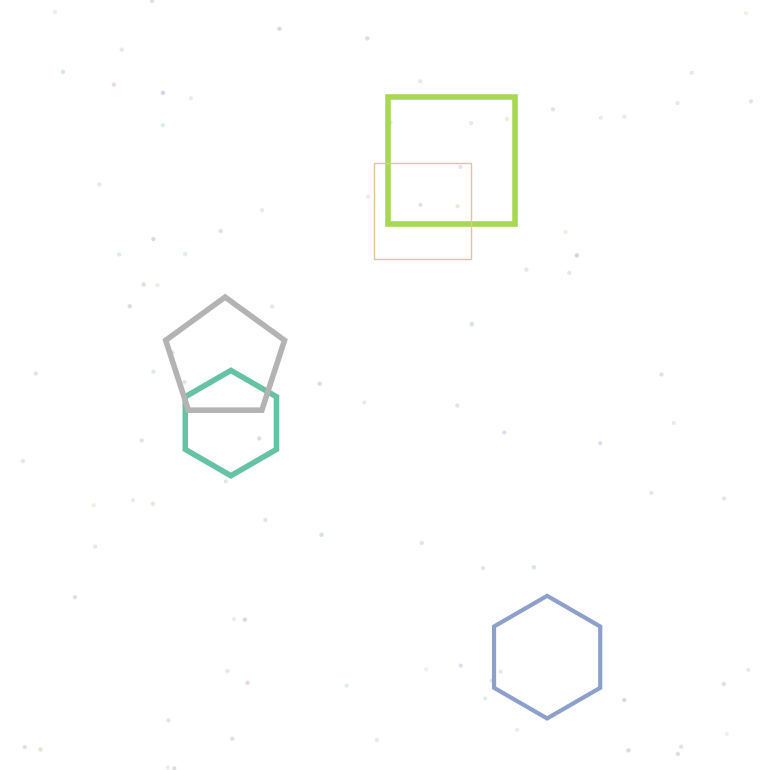[{"shape": "hexagon", "thickness": 2, "radius": 0.34, "center": [0.3, 0.451]}, {"shape": "hexagon", "thickness": 1.5, "radius": 0.4, "center": [0.711, 0.147]}, {"shape": "square", "thickness": 2, "radius": 0.41, "center": [0.586, 0.792]}, {"shape": "square", "thickness": 0.5, "radius": 0.31, "center": [0.549, 0.727]}, {"shape": "pentagon", "thickness": 2, "radius": 0.41, "center": [0.292, 0.533]}]